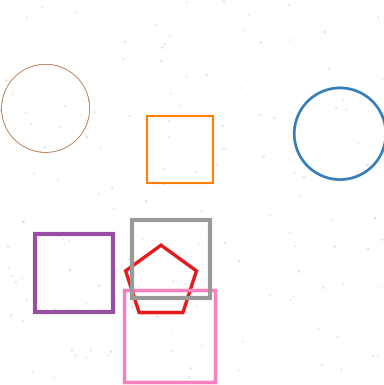[{"shape": "pentagon", "thickness": 2.5, "radius": 0.48, "center": [0.418, 0.266]}, {"shape": "circle", "thickness": 2, "radius": 0.6, "center": [0.883, 0.653]}, {"shape": "square", "thickness": 3, "radius": 0.51, "center": [0.192, 0.291]}, {"shape": "square", "thickness": 1.5, "radius": 0.43, "center": [0.467, 0.612]}, {"shape": "circle", "thickness": 0.5, "radius": 0.57, "center": [0.118, 0.719]}, {"shape": "square", "thickness": 2.5, "radius": 0.59, "center": [0.441, 0.127]}, {"shape": "square", "thickness": 3, "radius": 0.51, "center": [0.444, 0.328]}]